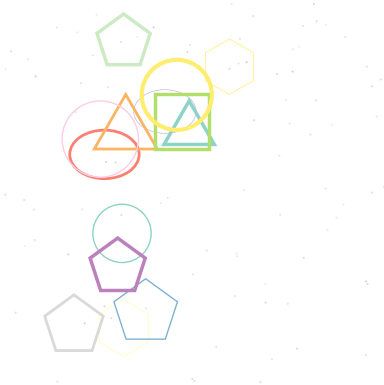[{"shape": "triangle", "thickness": 2.5, "radius": 0.38, "center": [0.491, 0.663]}, {"shape": "circle", "thickness": 1, "radius": 0.38, "center": [0.317, 0.394]}, {"shape": "hexagon", "thickness": 0.5, "radius": 0.37, "center": [0.321, 0.148]}, {"shape": "oval", "thickness": 0.5, "radius": 0.4, "center": [0.428, 0.71]}, {"shape": "oval", "thickness": 2, "radius": 0.45, "center": [0.271, 0.599]}, {"shape": "pentagon", "thickness": 1, "radius": 0.43, "center": [0.378, 0.189]}, {"shape": "triangle", "thickness": 2, "radius": 0.47, "center": [0.327, 0.66]}, {"shape": "square", "thickness": 2.5, "radius": 0.35, "center": [0.473, 0.685]}, {"shape": "circle", "thickness": 1, "radius": 0.5, "center": [0.26, 0.639]}, {"shape": "pentagon", "thickness": 2, "radius": 0.4, "center": [0.192, 0.154]}, {"shape": "pentagon", "thickness": 2.5, "radius": 0.38, "center": [0.306, 0.306]}, {"shape": "pentagon", "thickness": 2.5, "radius": 0.36, "center": [0.321, 0.891]}, {"shape": "hexagon", "thickness": 0.5, "radius": 0.36, "center": [0.596, 0.827]}, {"shape": "circle", "thickness": 3, "radius": 0.46, "center": [0.459, 0.754]}]